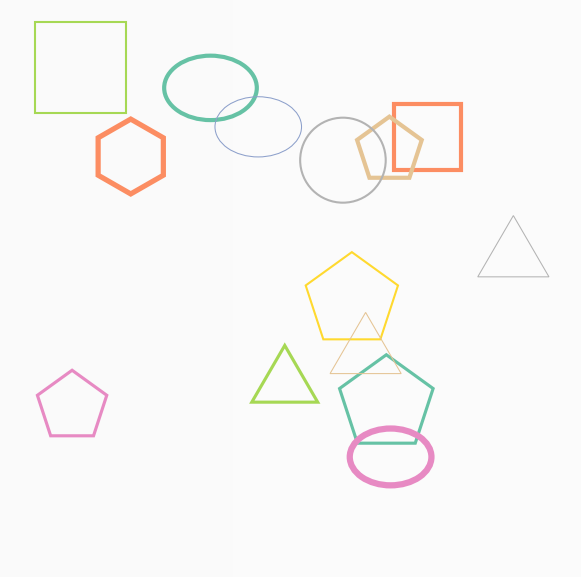[{"shape": "oval", "thickness": 2, "radius": 0.4, "center": [0.362, 0.847]}, {"shape": "pentagon", "thickness": 1.5, "radius": 0.42, "center": [0.665, 0.3]}, {"shape": "hexagon", "thickness": 2.5, "radius": 0.32, "center": [0.225, 0.728]}, {"shape": "square", "thickness": 2, "radius": 0.29, "center": [0.736, 0.762]}, {"shape": "oval", "thickness": 0.5, "radius": 0.37, "center": [0.444, 0.78]}, {"shape": "pentagon", "thickness": 1.5, "radius": 0.31, "center": [0.124, 0.295]}, {"shape": "oval", "thickness": 3, "radius": 0.35, "center": [0.672, 0.208]}, {"shape": "triangle", "thickness": 1.5, "radius": 0.33, "center": [0.49, 0.335]}, {"shape": "square", "thickness": 1, "radius": 0.39, "center": [0.138, 0.882]}, {"shape": "pentagon", "thickness": 1, "radius": 0.42, "center": [0.605, 0.479]}, {"shape": "triangle", "thickness": 0.5, "radius": 0.35, "center": [0.629, 0.388]}, {"shape": "pentagon", "thickness": 2, "radius": 0.29, "center": [0.67, 0.739]}, {"shape": "triangle", "thickness": 0.5, "radius": 0.35, "center": [0.883, 0.555]}, {"shape": "circle", "thickness": 1, "radius": 0.37, "center": [0.59, 0.722]}]